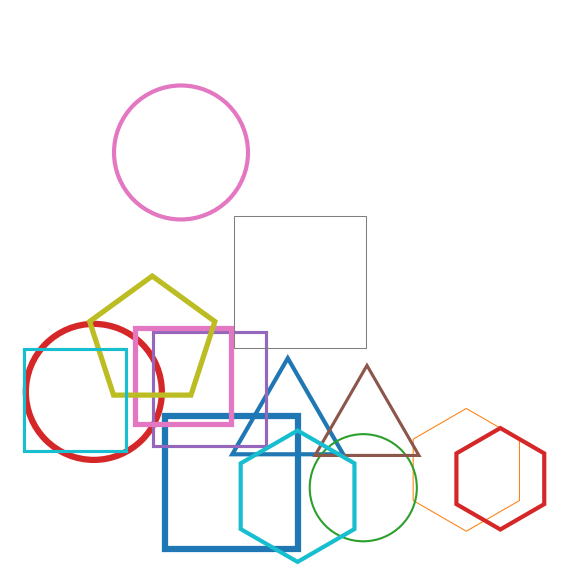[{"shape": "square", "thickness": 3, "radius": 0.58, "center": [0.401, 0.163]}, {"shape": "triangle", "thickness": 2, "radius": 0.55, "center": [0.498, 0.268]}, {"shape": "hexagon", "thickness": 0.5, "radius": 0.53, "center": [0.807, 0.186]}, {"shape": "circle", "thickness": 1, "radius": 0.46, "center": [0.629, 0.155]}, {"shape": "hexagon", "thickness": 2, "radius": 0.44, "center": [0.866, 0.17]}, {"shape": "circle", "thickness": 3, "radius": 0.59, "center": [0.163, 0.321]}, {"shape": "square", "thickness": 1.5, "radius": 0.49, "center": [0.363, 0.325]}, {"shape": "triangle", "thickness": 1.5, "radius": 0.52, "center": [0.635, 0.262]}, {"shape": "circle", "thickness": 2, "radius": 0.58, "center": [0.313, 0.735]}, {"shape": "square", "thickness": 2.5, "radius": 0.42, "center": [0.317, 0.348]}, {"shape": "square", "thickness": 0.5, "radius": 0.57, "center": [0.52, 0.511]}, {"shape": "pentagon", "thickness": 2.5, "radius": 0.57, "center": [0.264, 0.407]}, {"shape": "hexagon", "thickness": 2, "radius": 0.57, "center": [0.515, 0.14]}, {"shape": "square", "thickness": 1.5, "radius": 0.44, "center": [0.13, 0.306]}]